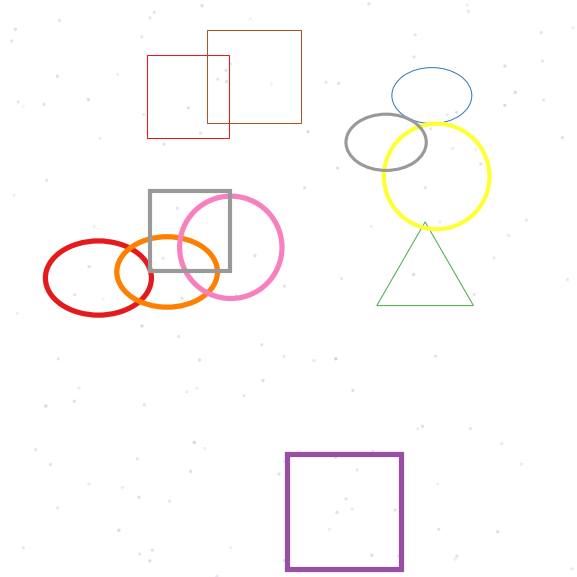[{"shape": "square", "thickness": 0.5, "radius": 0.36, "center": [0.325, 0.832]}, {"shape": "oval", "thickness": 2.5, "radius": 0.46, "center": [0.17, 0.518]}, {"shape": "oval", "thickness": 0.5, "radius": 0.35, "center": [0.748, 0.834]}, {"shape": "triangle", "thickness": 0.5, "radius": 0.48, "center": [0.736, 0.518]}, {"shape": "square", "thickness": 2.5, "radius": 0.5, "center": [0.596, 0.114]}, {"shape": "oval", "thickness": 2.5, "radius": 0.44, "center": [0.289, 0.528]}, {"shape": "circle", "thickness": 2, "radius": 0.46, "center": [0.756, 0.694]}, {"shape": "square", "thickness": 0.5, "radius": 0.41, "center": [0.44, 0.867]}, {"shape": "circle", "thickness": 2.5, "radius": 0.44, "center": [0.4, 0.571]}, {"shape": "square", "thickness": 2, "radius": 0.35, "center": [0.329, 0.599]}, {"shape": "oval", "thickness": 1.5, "radius": 0.35, "center": [0.669, 0.753]}]